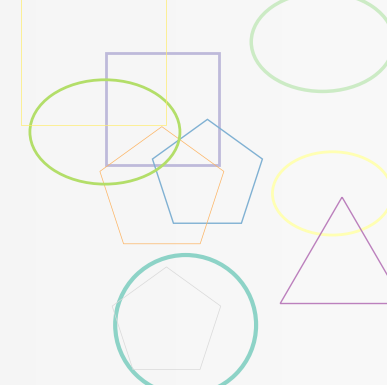[{"shape": "circle", "thickness": 3, "radius": 0.91, "center": [0.479, 0.156]}, {"shape": "oval", "thickness": 2, "radius": 0.77, "center": [0.858, 0.498]}, {"shape": "square", "thickness": 2, "radius": 0.73, "center": [0.418, 0.717]}, {"shape": "pentagon", "thickness": 1, "radius": 0.75, "center": [0.535, 0.541]}, {"shape": "pentagon", "thickness": 0.5, "radius": 0.84, "center": [0.418, 0.503]}, {"shape": "oval", "thickness": 2, "radius": 0.97, "center": [0.271, 0.657]}, {"shape": "pentagon", "thickness": 0.5, "radius": 0.74, "center": [0.43, 0.159]}, {"shape": "triangle", "thickness": 1, "radius": 0.92, "center": [0.883, 0.304]}, {"shape": "oval", "thickness": 2.5, "radius": 0.92, "center": [0.832, 0.891]}, {"shape": "square", "thickness": 0.5, "radius": 0.94, "center": [0.24, 0.862]}]